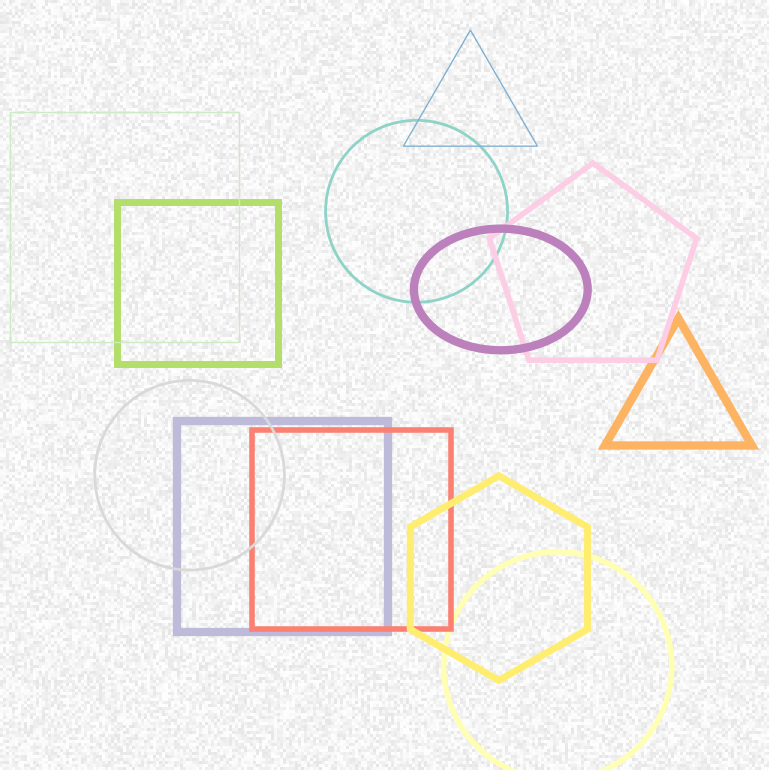[{"shape": "circle", "thickness": 1, "radius": 0.59, "center": [0.541, 0.726]}, {"shape": "circle", "thickness": 2, "radius": 0.74, "center": [0.724, 0.135]}, {"shape": "square", "thickness": 3, "radius": 0.69, "center": [0.367, 0.316]}, {"shape": "square", "thickness": 2, "radius": 0.65, "center": [0.456, 0.313]}, {"shape": "triangle", "thickness": 0.5, "radius": 0.5, "center": [0.611, 0.86]}, {"shape": "triangle", "thickness": 3, "radius": 0.55, "center": [0.881, 0.477]}, {"shape": "square", "thickness": 2.5, "radius": 0.52, "center": [0.257, 0.633]}, {"shape": "pentagon", "thickness": 2, "radius": 0.71, "center": [0.77, 0.647]}, {"shape": "circle", "thickness": 1, "radius": 0.62, "center": [0.246, 0.383]}, {"shape": "oval", "thickness": 3, "radius": 0.56, "center": [0.65, 0.624]}, {"shape": "square", "thickness": 0.5, "radius": 0.74, "center": [0.162, 0.705]}, {"shape": "hexagon", "thickness": 2.5, "radius": 0.66, "center": [0.648, 0.249]}]